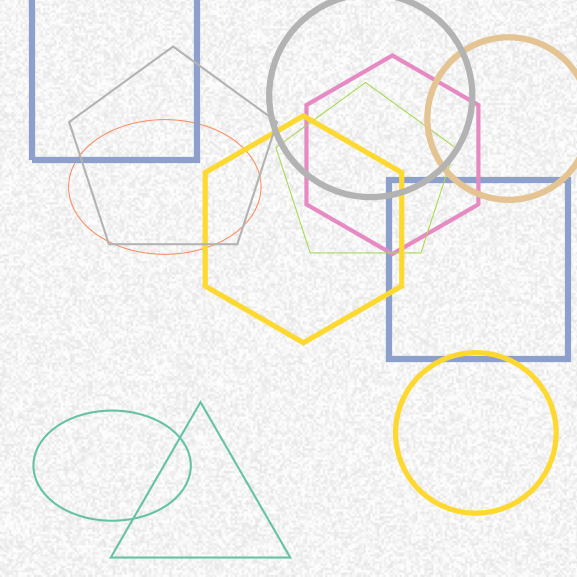[{"shape": "triangle", "thickness": 1, "radius": 0.9, "center": [0.347, 0.123]}, {"shape": "oval", "thickness": 1, "radius": 0.68, "center": [0.194, 0.193]}, {"shape": "oval", "thickness": 0.5, "radius": 0.83, "center": [0.285, 0.675]}, {"shape": "square", "thickness": 3, "radius": 0.78, "center": [0.828, 0.532]}, {"shape": "square", "thickness": 3, "radius": 0.71, "center": [0.198, 0.866]}, {"shape": "hexagon", "thickness": 2, "radius": 0.86, "center": [0.68, 0.731]}, {"shape": "pentagon", "thickness": 0.5, "radius": 0.82, "center": [0.633, 0.693]}, {"shape": "hexagon", "thickness": 2.5, "radius": 0.98, "center": [0.525, 0.602]}, {"shape": "circle", "thickness": 2.5, "radius": 0.7, "center": [0.824, 0.249]}, {"shape": "circle", "thickness": 3, "radius": 0.7, "center": [0.881, 0.794]}, {"shape": "circle", "thickness": 3, "radius": 0.88, "center": [0.642, 0.834]}, {"shape": "pentagon", "thickness": 1, "radius": 0.95, "center": [0.3, 0.729]}]